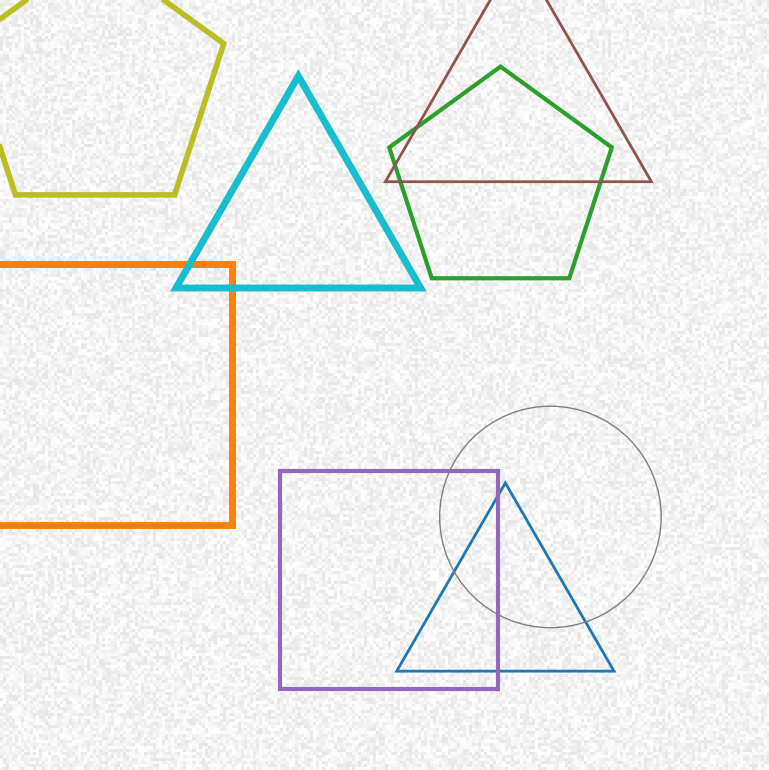[{"shape": "triangle", "thickness": 1, "radius": 0.81, "center": [0.656, 0.21]}, {"shape": "square", "thickness": 2.5, "radius": 0.85, "center": [0.132, 0.488]}, {"shape": "pentagon", "thickness": 1.5, "radius": 0.76, "center": [0.65, 0.762]}, {"shape": "square", "thickness": 1.5, "radius": 0.71, "center": [0.505, 0.247]}, {"shape": "triangle", "thickness": 1, "radius": 1.0, "center": [0.673, 0.864]}, {"shape": "circle", "thickness": 0.5, "radius": 0.72, "center": [0.715, 0.329]}, {"shape": "pentagon", "thickness": 2, "radius": 0.88, "center": [0.123, 0.889]}, {"shape": "triangle", "thickness": 2.5, "radius": 0.92, "center": [0.387, 0.718]}]